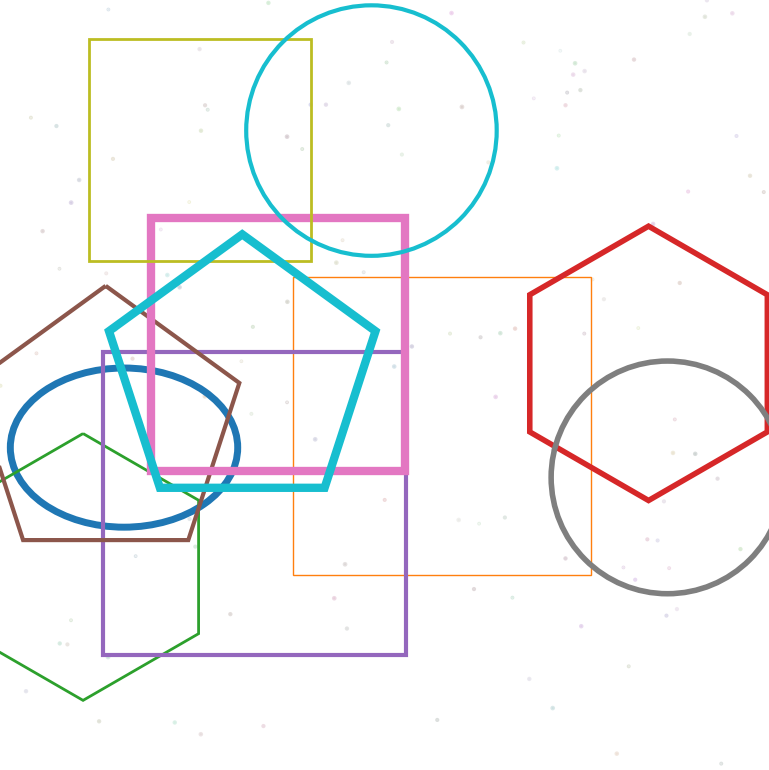[{"shape": "oval", "thickness": 2.5, "radius": 0.74, "center": [0.161, 0.419]}, {"shape": "square", "thickness": 0.5, "radius": 0.97, "center": [0.574, 0.446]}, {"shape": "hexagon", "thickness": 1, "radius": 0.87, "center": [0.108, 0.264]}, {"shape": "hexagon", "thickness": 2, "radius": 0.89, "center": [0.842, 0.528]}, {"shape": "square", "thickness": 1.5, "radius": 0.98, "center": [0.33, 0.346]}, {"shape": "pentagon", "thickness": 1.5, "radius": 0.91, "center": [0.137, 0.446]}, {"shape": "square", "thickness": 3, "radius": 0.82, "center": [0.361, 0.553]}, {"shape": "circle", "thickness": 2, "radius": 0.76, "center": [0.867, 0.38]}, {"shape": "square", "thickness": 1, "radius": 0.72, "center": [0.26, 0.805]}, {"shape": "circle", "thickness": 1.5, "radius": 0.81, "center": [0.482, 0.83]}, {"shape": "pentagon", "thickness": 3, "radius": 0.91, "center": [0.315, 0.514]}]